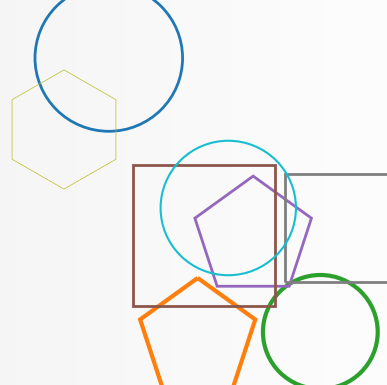[{"shape": "circle", "thickness": 2, "radius": 0.95, "center": [0.281, 0.849]}, {"shape": "pentagon", "thickness": 3, "radius": 0.78, "center": [0.51, 0.122]}, {"shape": "circle", "thickness": 3, "radius": 0.74, "center": [0.827, 0.138]}, {"shape": "pentagon", "thickness": 2, "radius": 0.79, "center": [0.653, 0.384]}, {"shape": "square", "thickness": 2, "radius": 0.92, "center": [0.526, 0.389]}, {"shape": "square", "thickness": 2, "radius": 0.7, "center": [0.875, 0.408]}, {"shape": "hexagon", "thickness": 0.5, "radius": 0.77, "center": [0.165, 0.664]}, {"shape": "circle", "thickness": 1.5, "radius": 0.87, "center": [0.589, 0.46]}]